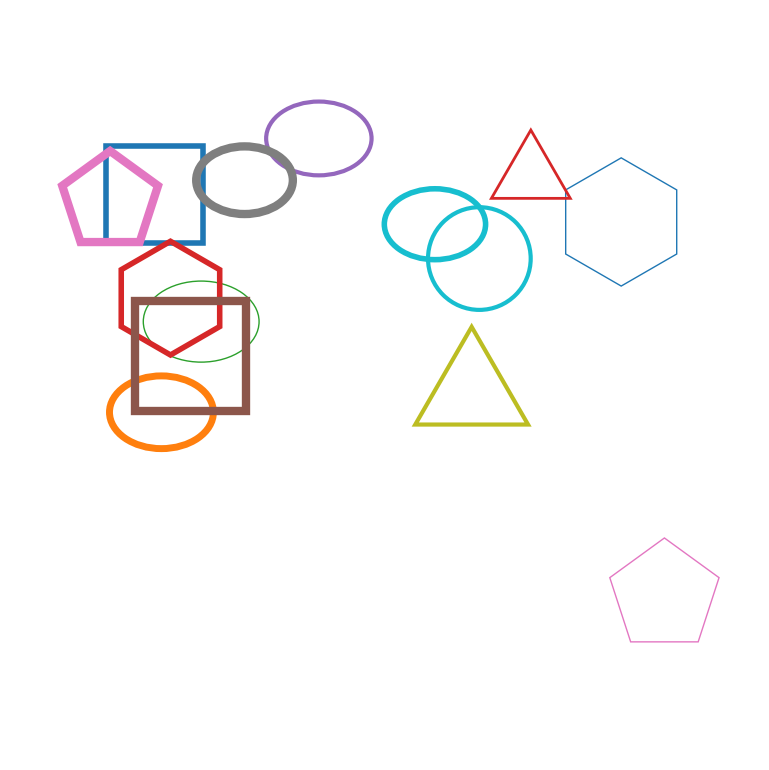[{"shape": "hexagon", "thickness": 0.5, "radius": 0.42, "center": [0.807, 0.712]}, {"shape": "square", "thickness": 2, "radius": 0.32, "center": [0.201, 0.747]}, {"shape": "oval", "thickness": 2.5, "radius": 0.34, "center": [0.21, 0.465]}, {"shape": "oval", "thickness": 0.5, "radius": 0.38, "center": [0.261, 0.582]}, {"shape": "triangle", "thickness": 1, "radius": 0.3, "center": [0.689, 0.772]}, {"shape": "hexagon", "thickness": 2, "radius": 0.37, "center": [0.221, 0.613]}, {"shape": "oval", "thickness": 1.5, "radius": 0.34, "center": [0.414, 0.82]}, {"shape": "square", "thickness": 3, "radius": 0.36, "center": [0.247, 0.538]}, {"shape": "pentagon", "thickness": 3, "radius": 0.33, "center": [0.143, 0.739]}, {"shape": "pentagon", "thickness": 0.5, "radius": 0.37, "center": [0.863, 0.227]}, {"shape": "oval", "thickness": 3, "radius": 0.31, "center": [0.318, 0.766]}, {"shape": "triangle", "thickness": 1.5, "radius": 0.42, "center": [0.613, 0.491]}, {"shape": "oval", "thickness": 2, "radius": 0.33, "center": [0.565, 0.709]}, {"shape": "circle", "thickness": 1.5, "radius": 0.33, "center": [0.623, 0.664]}]